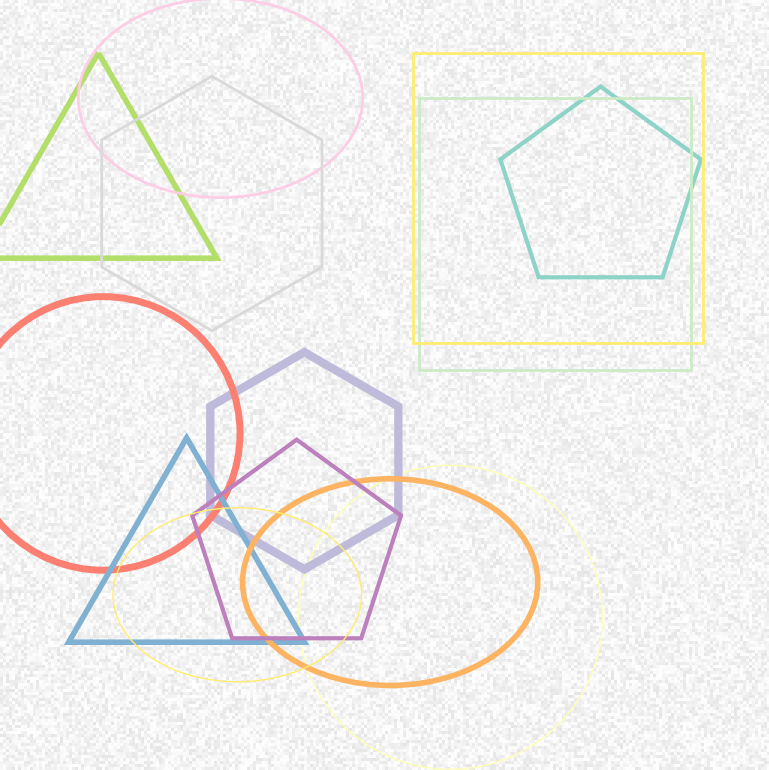[{"shape": "pentagon", "thickness": 1.5, "radius": 0.68, "center": [0.78, 0.751]}, {"shape": "circle", "thickness": 0.5, "radius": 0.99, "center": [0.585, 0.198]}, {"shape": "hexagon", "thickness": 3, "radius": 0.71, "center": [0.395, 0.402]}, {"shape": "circle", "thickness": 2.5, "radius": 0.89, "center": [0.134, 0.437]}, {"shape": "triangle", "thickness": 2, "radius": 0.88, "center": [0.242, 0.254]}, {"shape": "oval", "thickness": 2, "radius": 0.96, "center": [0.507, 0.244]}, {"shape": "triangle", "thickness": 2, "radius": 0.89, "center": [0.128, 0.754]}, {"shape": "oval", "thickness": 1, "radius": 0.92, "center": [0.286, 0.873]}, {"shape": "hexagon", "thickness": 1, "radius": 0.83, "center": [0.275, 0.736]}, {"shape": "pentagon", "thickness": 1.5, "radius": 0.71, "center": [0.385, 0.286]}, {"shape": "square", "thickness": 1, "radius": 0.88, "center": [0.721, 0.696]}, {"shape": "square", "thickness": 1, "radius": 0.94, "center": [0.725, 0.743]}, {"shape": "oval", "thickness": 0.5, "radius": 0.81, "center": [0.308, 0.228]}]